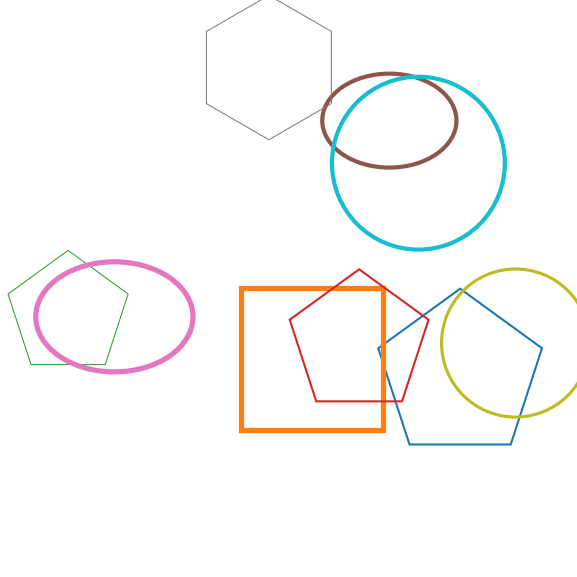[{"shape": "pentagon", "thickness": 1, "radius": 0.75, "center": [0.797, 0.35]}, {"shape": "square", "thickness": 2.5, "radius": 0.61, "center": [0.54, 0.378]}, {"shape": "pentagon", "thickness": 0.5, "radius": 0.55, "center": [0.118, 0.456]}, {"shape": "pentagon", "thickness": 1, "radius": 0.63, "center": [0.622, 0.406]}, {"shape": "oval", "thickness": 2, "radius": 0.58, "center": [0.674, 0.79]}, {"shape": "oval", "thickness": 2.5, "radius": 0.68, "center": [0.198, 0.451]}, {"shape": "hexagon", "thickness": 0.5, "radius": 0.62, "center": [0.466, 0.882]}, {"shape": "circle", "thickness": 1.5, "radius": 0.64, "center": [0.893, 0.405]}, {"shape": "circle", "thickness": 2, "radius": 0.75, "center": [0.725, 0.717]}]